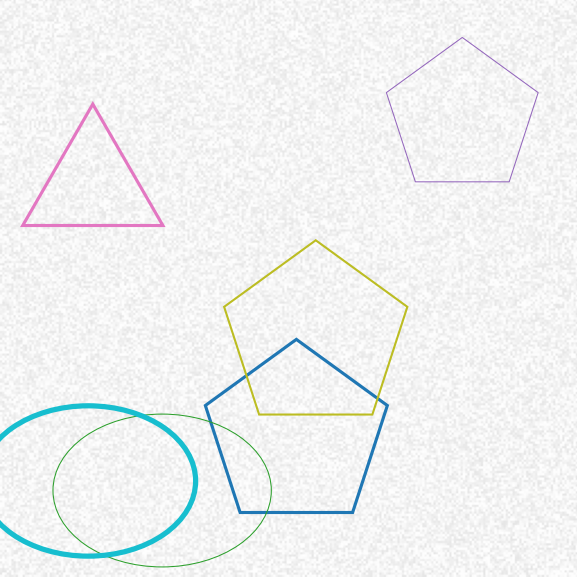[{"shape": "pentagon", "thickness": 1.5, "radius": 0.83, "center": [0.513, 0.246]}, {"shape": "oval", "thickness": 0.5, "radius": 0.95, "center": [0.281, 0.15]}, {"shape": "pentagon", "thickness": 0.5, "radius": 0.69, "center": [0.8, 0.796]}, {"shape": "triangle", "thickness": 1.5, "radius": 0.7, "center": [0.161, 0.679]}, {"shape": "pentagon", "thickness": 1, "radius": 0.83, "center": [0.547, 0.416]}, {"shape": "oval", "thickness": 2.5, "radius": 0.93, "center": [0.153, 0.166]}]